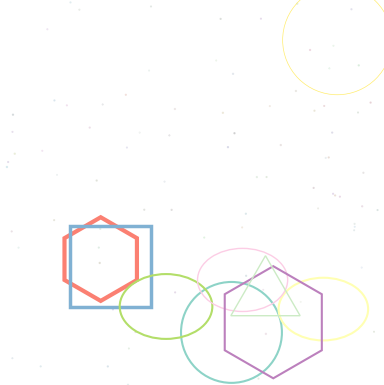[{"shape": "circle", "thickness": 1.5, "radius": 0.66, "center": [0.601, 0.137]}, {"shape": "oval", "thickness": 1.5, "radius": 0.58, "center": [0.84, 0.197]}, {"shape": "hexagon", "thickness": 3, "radius": 0.54, "center": [0.262, 0.327]}, {"shape": "square", "thickness": 2.5, "radius": 0.53, "center": [0.286, 0.309]}, {"shape": "oval", "thickness": 1.5, "radius": 0.6, "center": [0.431, 0.204]}, {"shape": "oval", "thickness": 1, "radius": 0.59, "center": [0.63, 0.273]}, {"shape": "hexagon", "thickness": 1.5, "radius": 0.73, "center": [0.71, 0.163]}, {"shape": "triangle", "thickness": 1, "radius": 0.52, "center": [0.69, 0.232]}, {"shape": "circle", "thickness": 0.5, "radius": 0.71, "center": [0.876, 0.896]}]